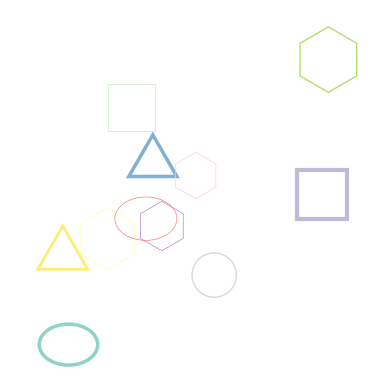[{"shape": "oval", "thickness": 2.5, "radius": 0.38, "center": [0.178, 0.105]}, {"shape": "hexagon", "thickness": 0.5, "radius": 0.4, "center": [0.279, 0.38]}, {"shape": "square", "thickness": 3, "radius": 0.32, "center": [0.836, 0.495]}, {"shape": "oval", "thickness": 0.5, "radius": 0.4, "center": [0.379, 0.432]}, {"shape": "triangle", "thickness": 2.5, "radius": 0.36, "center": [0.397, 0.578]}, {"shape": "hexagon", "thickness": 1, "radius": 0.42, "center": [0.853, 0.845]}, {"shape": "hexagon", "thickness": 0.5, "radius": 0.3, "center": [0.508, 0.544]}, {"shape": "circle", "thickness": 1, "radius": 0.29, "center": [0.556, 0.286]}, {"shape": "hexagon", "thickness": 0.5, "radius": 0.32, "center": [0.42, 0.413]}, {"shape": "square", "thickness": 0.5, "radius": 0.31, "center": [0.342, 0.721]}, {"shape": "triangle", "thickness": 2, "radius": 0.37, "center": [0.163, 0.338]}]